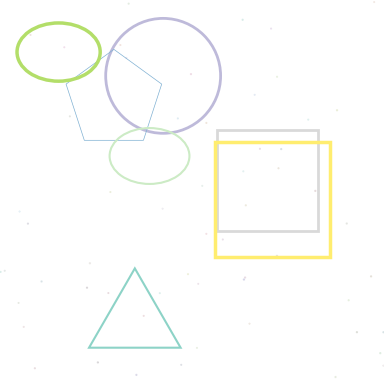[{"shape": "triangle", "thickness": 1.5, "radius": 0.69, "center": [0.35, 0.166]}, {"shape": "circle", "thickness": 2, "radius": 0.75, "center": [0.424, 0.803]}, {"shape": "pentagon", "thickness": 0.5, "radius": 0.65, "center": [0.296, 0.741]}, {"shape": "oval", "thickness": 2.5, "radius": 0.54, "center": [0.152, 0.865]}, {"shape": "square", "thickness": 2, "radius": 0.66, "center": [0.695, 0.532]}, {"shape": "oval", "thickness": 1.5, "radius": 0.52, "center": [0.388, 0.595]}, {"shape": "square", "thickness": 2.5, "radius": 0.75, "center": [0.707, 0.482]}]